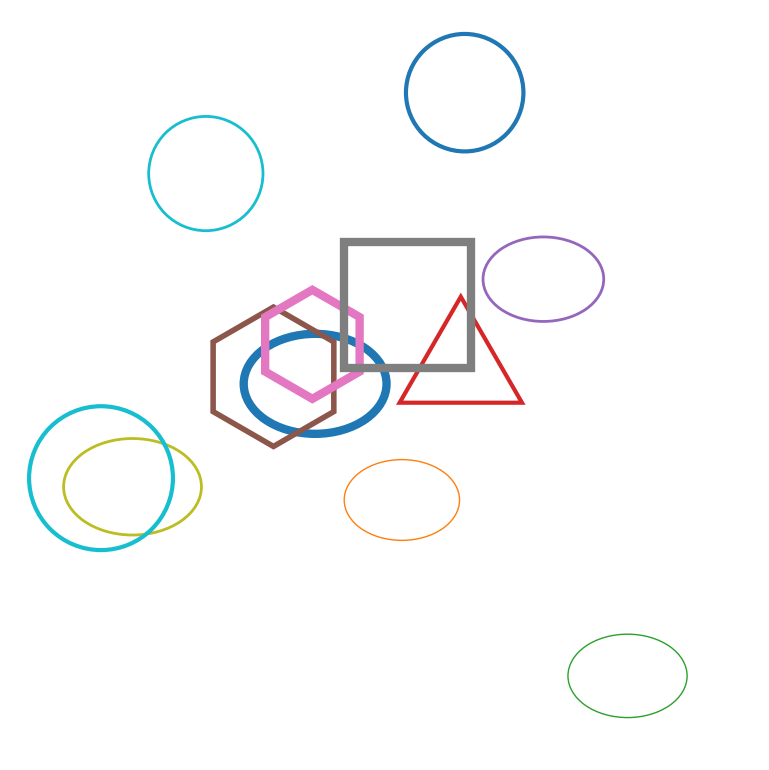[{"shape": "circle", "thickness": 1.5, "radius": 0.38, "center": [0.603, 0.88]}, {"shape": "oval", "thickness": 3, "radius": 0.46, "center": [0.409, 0.502]}, {"shape": "oval", "thickness": 0.5, "radius": 0.37, "center": [0.522, 0.351]}, {"shape": "oval", "thickness": 0.5, "radius": 0.39, "center": [0.815, 0.122]}, {"shape": "triangle", "thickness": 1.5, "radius": 0.46, "center": [0.598, 0.523]}, {"shape": "oval", "thickness": 1, "radius": 0.39, "center": [0.706, 0.637]}, {"shape": "hexagon", "thickness": 2, "radius": 0.45, "center": [0.355, 0.511]}, {"shape": "hexagon", "thickness": 3, "radius": 0.35, "center": [0.406, 0.553]}, {"shape": "square", "thickness": 3, "radius": 0.41, "center": [0.529, 0.604]}, {"shape": "oval", "thickness": 1, "radius": 0.45, "center": [0.172, 0.368]}, {"shape": "circle", "thickness": 1.5, "radius": 0.47, "center": [0.131, 0.379]}, {"shape": "circle", "thickness": 1, "radius": 0.37, "center": [0.267, 0.775]}]